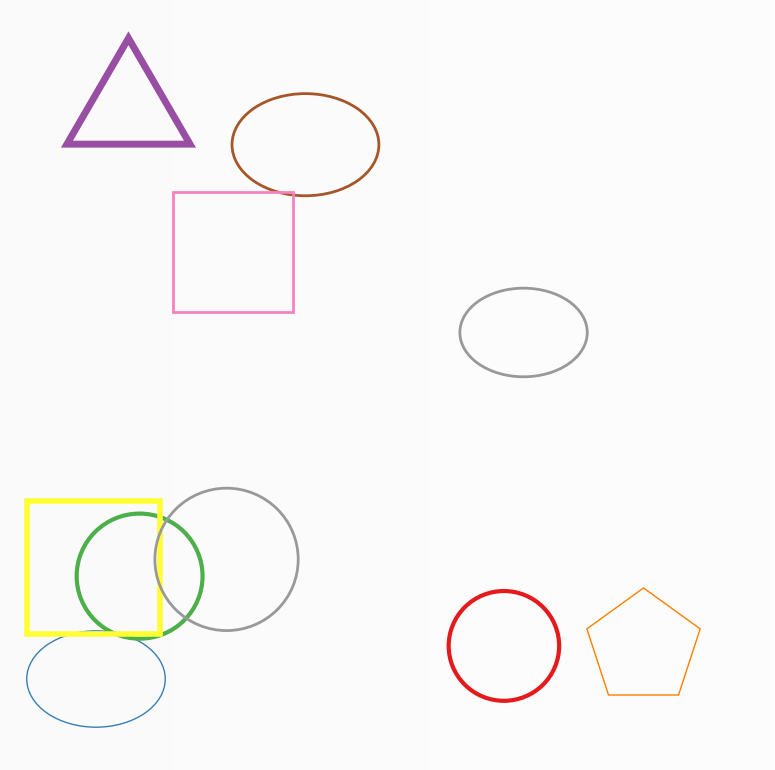[{"shape": "circle", "thickness": 1.5, "radius": 0.36, "center": [0.65, 0.161]}, {"shape": "oval", "thickness": 0.5, "radius": 0.45, "center": [0.124, 0.118]}, {"shape": "circle", "thickness": 1.5, "radius": 0.41, "center": [0.18, 0.252]}, {"shape": "triangle", "thickness": 2.5, "radius": 0.46, "center": [0.166, 0.859]}, {"shape": "pentagon", "thickness": 0.5, "radius": 0.38, "center": [0.83, 0.16]}, {"shape": "square", "thickness": 2, "radius": 0.43, "center": [0.12, 0.263]}, {"shape": "oval", "thickness": 1, "radius": 0.47, "center": [0.394, 0.812]}, {"shape": "square", "thickness": 1, "radius": 0.39, "center": [0.3, 0.673]}, {"shape": "oval", "thickness": 1, "radius": 0.41, "center": [0.676, 0.568]}, {"shape": "circle", "thickness": 1, "radius": 0.46, "center": [0.292, 0.274]}]